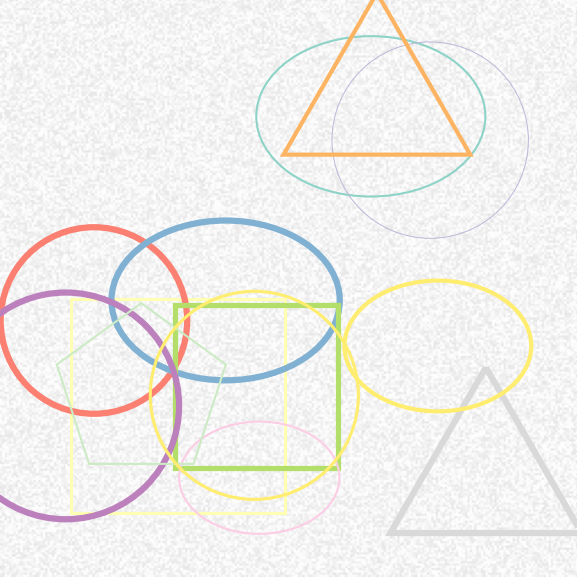[{"shape": "oval", "thickness": 1, "radius": 0.99, "center": [0.642, 0.798]}, {"shape": "square", "thickness": 1.5, "radius": 0.92, "center": [0.308, 0.296]}, {"shape": "circle", "thickness": 0.5, "radius": 0.85, "center": [0.745, 0.757]}, {"shape": "circle", "thickness": 3, "radius": 0.81, "center": [0.163, 0.444]}, {"shape": "oval", "thickness": 3, "radius": 0.99, "center": [0.391, 0.479]}, {"shape": "triangle", "thickness": 2, "radius": 0.93, "center": [0.653, 0.825]}, {"shape": "square", "thickness": 2.5, "radius": 0.71, "center": [0.444, 0.329]}, {"shape": "oval", "thickness": 1, "radius": 0.69, "center": [0.449, 0.172]}, {"shape": "triangle", "thickness": 3, "radius": 0.96, "center": [0.841, 0.172]}, {"shape": "circle", "thickness": 3, "radius": 0.98, "center": [0.114, 0.296]}, {"shape": "pentagon", "thickness": 1, "radius": 0.77, "center": [0.245, 0.32]}, {"shape": "oval", "thickness": 2, "radius": 0.81, "center": [0.758, 0.4]}, {"shape": "circle", "thickness": 1.5, "radius": 0.9, "center": [0.44, 0.315]}]